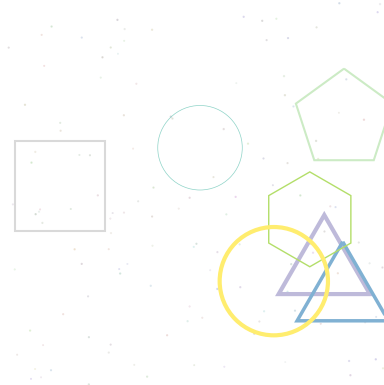[{"shape": "circle", "thickness": 0.5, "radius": 0.55, "center": [0.52, 0.616]}, {"shape": "triangle", "thickness": 3, "radius": 0.68, "center": [0.842, 0.305]}, {"shape": "triangle", "thickness": 2.5, "radius": 0.68, "center": [0.89, 0.235]}, {"shape": "hexagon", "thickness": 1, "radius": 0.62, "center": [0.805, 0.43]}, {"shape": "square", "thickness": 1.5, "radius": 0.59, "center": [0.156, 0.517]}, {"shape": "pentagon", "thickness": 1.5, "radius": 0.66, "center": [0.894, 0.69]}, {"shape": "circle", "thickness": 3, "radius": 0.7, "center": [0.711, 0.27]}]